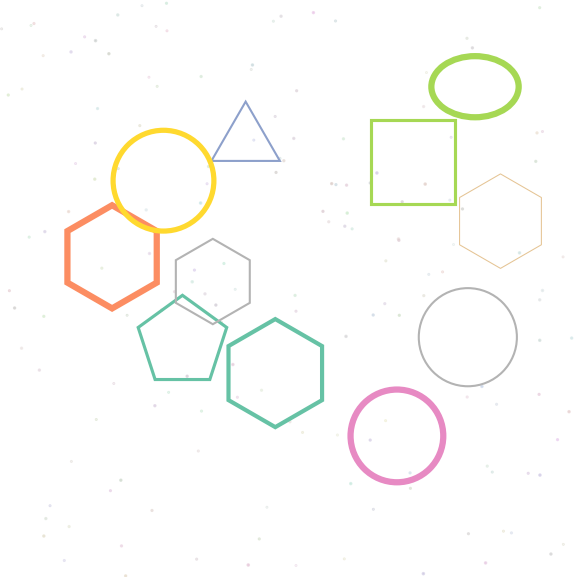[{"shape": "hexagon", "thickness": 2, "radius": 0.47, "center": [0.477, 0.353]}, {"shape": "pentagon", "thickness": 1.5, "radius": 0.4, "center": [0.316, 0.407]}, {"shape": "hexagon", "thickness": 3, "radius": 0.45, "center": [0.194, 0.554]}, {"shape": "triangle", "thickness": 1, "radius": 0.34, "center": [0.425, 0.755]}, {"shape": "circle", "thickness": 3, "radius": 0.4, "center": [0.687, 0.244]}, {"shape": "oval", "thickness": 3, "radius": 0.38, "center": [0.823, 0.849]}, {"shape": "square", "thickness": 1.5, "radius": 0.36, "center": [0.715, 0.719]}, {"shape": "circle", "thickness": 2.5, "radius": 0.44, "center": [0.283, 0.686]}, {"shape": "hexagon", "thickness": 0.5, "radius": 0.41, "center": [0.867, 0.616]}, {"shape": "hexagon", "thickness": 1, "radius": 0.37, "center": [0.369, 0.512]}, {"shape": "circle", "thickness": 1, "radius": 0.42, "center": [0.81, 0.415]}]